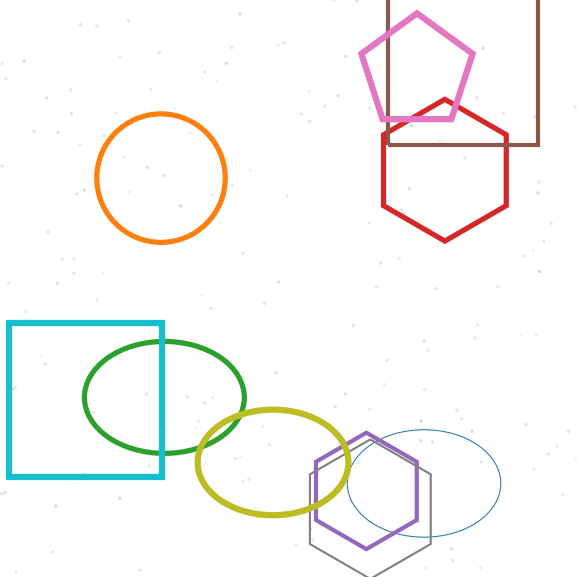[{"shape": "oval", "thickness": 0.5, "radius": 0.66, "center": [0.734, 0.162]}, {"shape": "circle", "thickness": 2.5, "radius": 0.56, "center": [0.279, 0.691]}, {"shape": "oval", "thickness": 2.5, "radius": 0.69, "center": [0.285, 0.311]}, {"shape": "hexagon", "thickness": 2.5, "radius": 0.61, "center": [0.77, 0.704]}, {"shape": "hexagon", "thickness": 2, "radius": 0.5, "center": [0.634, 0.149]}, {"shape": "square", "thickness": 2, "radius": 0.65, "center": [0.802, 0.879]}, {"shape": "pentagon", "thickness": 3, "radius": 0.51, "center": [0.722, 0.875]}, {"shape": "hexagon", "thickness": 1, "radius": 0.6, "center": [0.641, 0.117]}, {"shape": "oval", "thickness": 3, "radius": 0.65, "center": [0.473, 0.198]}, {"shape": "square", "thickness": 3, "radius": 0.66, "center": [0.148, 0.307]}]